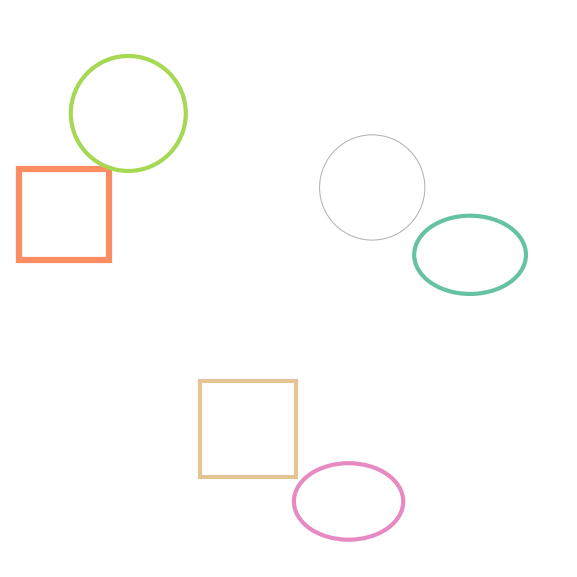[{"shape": "oval", "thickness": 2, "radius": 0.48, "center": [0.814, 0.558]}, {"shape": "square", "thickness": 3, "radius": 0.39, "center": [0.111, 0.628]}, {"shape": "oval", "thickness": 2, "radius": 0.47, "center": [0.604, 0.131]}, {"shape": "circle", "thickness": 2, "radius": 0.5, "center": [0.222, 0.803]}, {"shape": "square", "thickness": 2, "radius": 0.42, "center": [0.429, 0.256]}, {"shape": "circle", "thickness": 0.5, "radius": 0.46, "center": [0.645, 0.675]}]